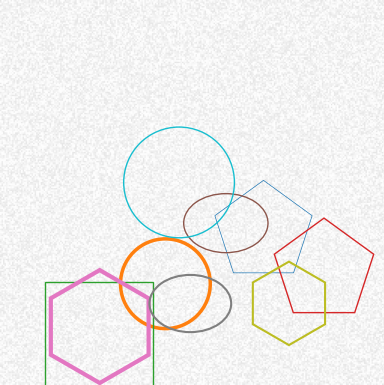[{"shape": "pentagon", "thickness": 0.5, "radius": 0.66, "center": [0.684, 0.399]}, {"shape": "circle", "thickness": 2.5, "radius": 0.58, "center": [0.43, 0.263]}, {"shape": "square", "thickness": 1, "radius": 0.71, "center": [0.257, 0.126]}, {"shape": "pentagon", "thickness": 1, "radius": 0.68, "center": [0.842, 0.298]}, {"shape": "oval", "thickness": 1, "radius": 0.55, "center": [0.587, 0.42]}, {"shape": "hexagon", "thickness": 3, "radius": 0.73, "center": [0.259, 0.152]}, {"shape": "oval", "thickness": 1.5, "radius": 0.53, "center": [0.494, 0.212]}, {"shape": "hexagon", "thickness": 1.5, "radius": 0.54, "center": [0.751, 0.212]}, {"shape": "circle", "thickness": 1, "radius": 0.72, "center": [0.465, 0.526]}]